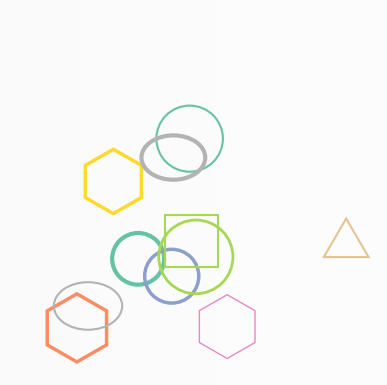[{"shape": "circle", "thickness": 1.5, "radius": 0.43, "center": [0.489, 0.64]}, {"shape": "circle", "thickness": 3, "radius": 0.34, "center": [0.357, 0.328]}, {"shape": "hexagon", "thickness": 2.5, "radius": 0.44, "center": [0.198, 0.148]}, {"shape": "circle", "thickness": 2.5, "radius": 0.35, "center": [0.443, 0.283]}, {"shape": "hexagon", "thickness": 1, "radius": 0.41, "center": [0.586, 0.152]}, {"shape": "circle", "thickness": 2, "radius": 0.48, "center": [0.505, 0.333]}, {"shape": "square", "thickness": 1.5, "radius": 0.34, "center": [0.494, 0.374]}, {"shape": "hexagon", "thickness": 2.5, "radius": 0.42, "center": [0.293, 0.529]}, {"shape": "triangle", "thickness": 1.5, "radius": 0.33, "center": [0.893, 0.366]}, {"shape": "oval", "thickness": 3, "radius": 0.41, "center": [0.447, 0.591]}, {"shape": "oval", "thickness": 1.5, "radius": 0.44, "center": [0.227, 0.205]}]